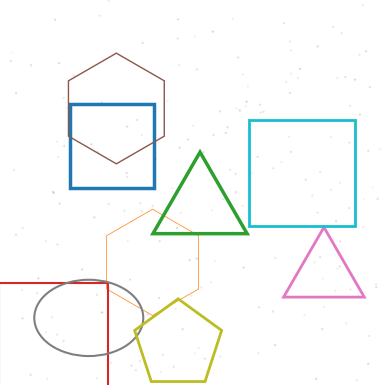[{"shape": "square", "thickness": 2.5, "radius": 0.55, "center": [0.292, 0.621]}, {"shape": "hexagon", "thickness": 0.5, "radius": 0.69, "center": [0.396, 0.319]}, {"shape": "triangle", "thickness": 2.5, "radius": 0.71, "center": [0.52, 0.464]}, {"shape": "square", "thickness": 1.5, "radius": 0.71, "center": [0.139, 0.122]}, {"shape": "hexagon", "thickness": 1, "radius": 0.72, "center": [0.302, 0.718]}, {"shape": "triangle", "thickness": 2, "radius": 0.6, "center": [0.841, 0.289]}, {"shape": "oval", "thickness": 1.5, "radius": 0.71, "center": [0.231, 0.174]}, {"shape": "pentagon", "thickness": 2, "radius": 0.59, "center": [0.463, 0.105]}, {"shape": "square", "thickness": 2, "radius": 0.69, "center": [0.784, 0.551]}]